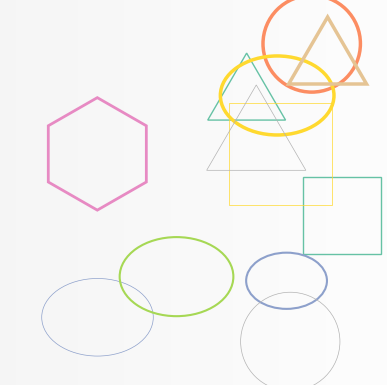[{"shape": "square", "thickness": 1, "radius": 0.5, "center": [0.883, 0.44]}, {"shape": "triangle", "thickness": 1, "radius": 0.58, "center": [0.636, 0.746]}, {"shape": "circle", "thickness": 2.5, "radius": 0.63, "center": [0.804, 0.886]}, {"shape": "oval", "thickness": 1.5, "radius": 0.52, "center": [0.74, 0.271]}, {"shape": "oval", "thickness": 0.5, "radius": 0.72, "center": [0.252, 0.176]}, {"shape": "hexagon", "thickness": 2, "radius": 0.73, "center": [0.251, 0.6]}, {"shape": "oval", "thickness": 1.5, "radius": 0.73, "center": [0.456, 0.281]}, {"shape": "square", "thickness": 0.5, "radius": 0.67, "center": [0.724, 0.6]}, {"shape": "oval", "thickness": 2.5, "radius": 0.73, "center": [0.715, 0.752]}, {"shape": "triangle", "thickness": 2.5, "radius": 0.58, "center": [0.845, 0.84]}, {"shape": "triangle", "thickness": 0.5, "radius": 0.74, "center": [0.661, 0.632]}, {"shape": "circle", "thickness": 0.5, "radius": 0.64, "center": [0.749, 0.113]}]